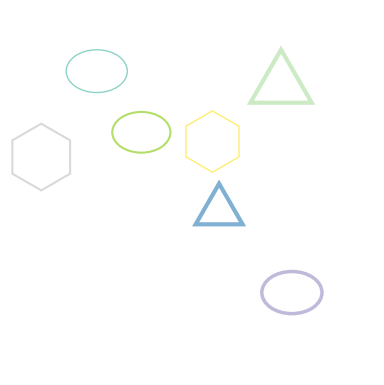[{"shape": "oval", "thickness": 1, "radius": 0.4, "center": [0.251, 0.815]}, {"shape": "oval", "thickness": 2.5, "radius": 0.39, "center": [0.758, 0.24]}, {"shape": "triangle", "thickness": 3, "radius": 0.35, "center": [0.569, 0.453]}, {"shape": "oval", "thickness": 1.5, "radius": 0.38, "center": [0.367, 0.656]}, {"shape": "hexagon", "thickness": 1.5, "radius": 0.43, "center": [0.107, 0.592]}, {"shape": "triangle", "thickness": 3, "radius": 0.46, "center": [0.73, 0.779]}, {"shape": "hexagon", "thickness": 1, "radius": 0.4, "center": [0.552, 0.632]}]